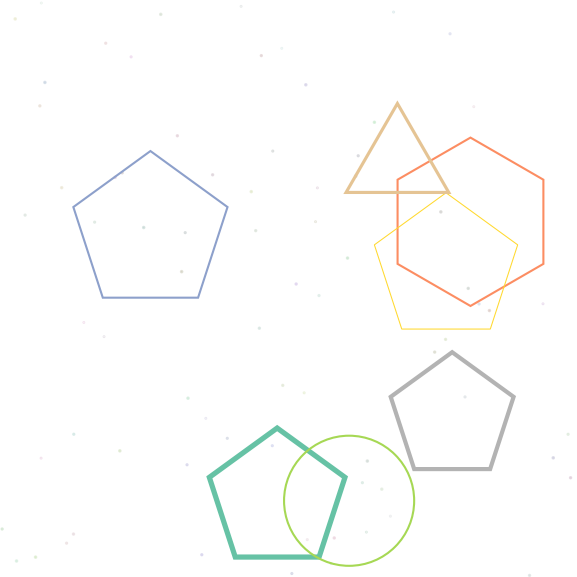[{"shape": "pentagon", "thickness": 2.5, "radius": 0.62, "center": [0.48, 0.134]}, {"shape": "hexagon", "thickness": 1, "radius": 0.73, "center": [0.815, 0.615]}, {"shape": "pentagon", "thickness": 1, "radius": 0.7, "center": [0.26, 0.597]}, {"shape": "circle", "thickness": 1, "radius": 0.56, "center": [0.605, 0.132]}, {"shape": "pentagon", "thickness": 0.5, "radius": 0.65, "center": [0.772, 0.535]}, {"shape": "triangle", "thickness": 1.5, "radius": 0.51, "center": [0.688, 0.717]}, {"shape": "pentagon", "thickness": 2, "radius": 0.56, "center": [0.783, 0.277]}]